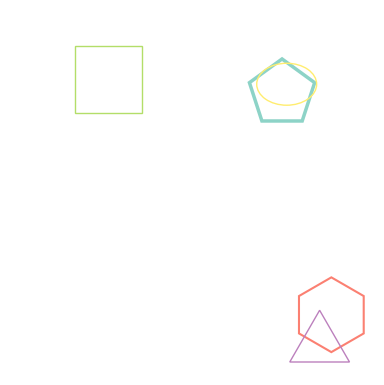[{"shape": "pentagon", "thickness": 2.5, "radius": 0.45, "center": [0.733, 0.758]}, {"shape": "hexagon", "thickness": 1.5, "radius": 0.49, "center": [0.861, 0.182]}, {"shape": "square", "thickness": 1, "radius": 0.43, "center": [0.282, 0.794]}, {"shape": "triangle", "thickness": 1, "radius": 0.45, "center": [0.83, 0.105]}, {"shape": "oval", "thickness": 1, "radius": 0.39, "center": [0.745, 0.781]}]